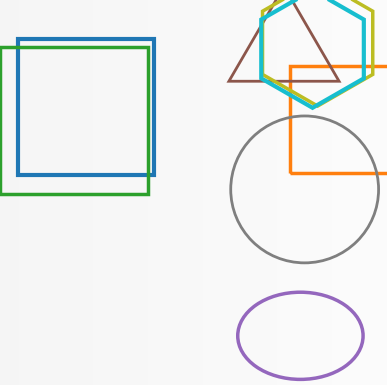[{"shape": "square", "thickness": 3, "radius": 0.88, "center": [0.222, 0.722]}, {"shape": "square", "thickness": 2.5, "radius": 0.7, "center": [0.887, 0.689]}, {"shape": "square", "thickness": 2.5, "radius": 0.95, "center": [0.19, 0.688]}, {"shape": "oval", "thickness": 2.5, "radius": 0.81, "center": [0.775, 0.128]}, {"shape": "triangle", "thickness": 2, "radius": 0.82, "center": [0.733, 0.871]}, {"shape": "circle", "thickness": 2, "radius": 0.95, "center": [0.786, 0.508]}, {"shape": "hexagon", "thickness": 2.5, "radius": 0.82, "center": [0.82, 0.889]}, {"shape": "hexagon", "thickness": 3, "radius": 0.76, "center": [0.807, 0.873]}]